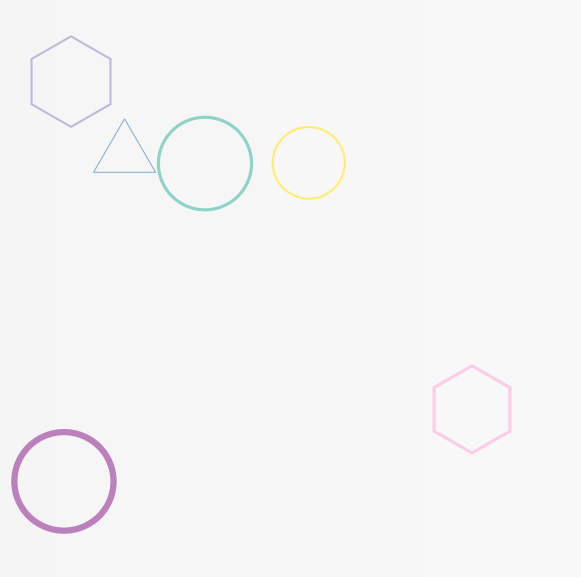[{"shape": "circle", "thickness": 1.5, "radius": 0.4, "center": [0.353, 0.716]}, {"shape": "hexagon", "thickness": 1, "radius": 0.39, "center": [0.122, 0.858]}, {"shape": "triangle", "thickness": 0.5, "radius": 0.31, "center": [0.214, 0.732]}, {"shape": "hexagon", "thickness": 1.5, "radius": 0.38, "center": [0.812, 0.29]}, {"shape": "circle", "thickness": 3, "radius": 0.43, "center": [0.11, 0.166]}, {"shape": "circle", "thickness": 1, "radius": 0.31, "center": [0.531, 0.717]}]